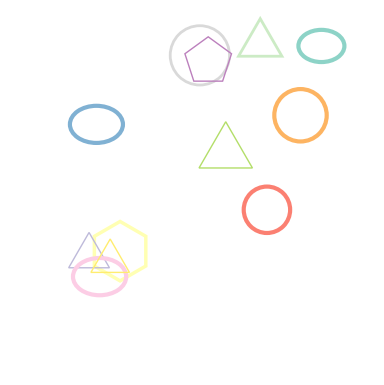[{"shape": "oval", "thickness": 3, "radius": 0.3, "center": [0.835, 0.881]}, {"shape": "hexagon", "thickness": 2.5, "radius": 0.39, "center": [0.312, 0.348]}, {"shape": "triangle", "thickness": 1, "radius": 0.31, "center": [0.231, 0.335]}, {"shape": "circle", "thickness": 3, "radius": 0.3, "center": [0.693, 0.455]}, {"shape": "oval", "thickness": 3, "radius": 0.34, "center": [0.25, 0.677]}, {"shape": "circle", "thickness": 3, "radius": 0.34, "center": [0.781, 0.701]}, {"shape": "triangle", "thickness": 1, "radius": 0.4, "center": [0.586, 0.604]}, {"shape": "oval", "thickness": 3, "radius": 0.35, "center": [0.259, 0.281]}, {"shape": "circle", "thickness": 2, "radius": 0.39, "center": [0.519, 0.856]}, {"shape": "pentagon", "thickness": 1, "radius": 0.32, "center": [0.541, 0.841]}, {"shape": "triangle", "thickness": 2, "radius": 0.33, "center": [0.676, 0.886]}, {"shape": "triangle", "thickness": 1, "radius": 0.29, "center": [0.286, 0.321]}]